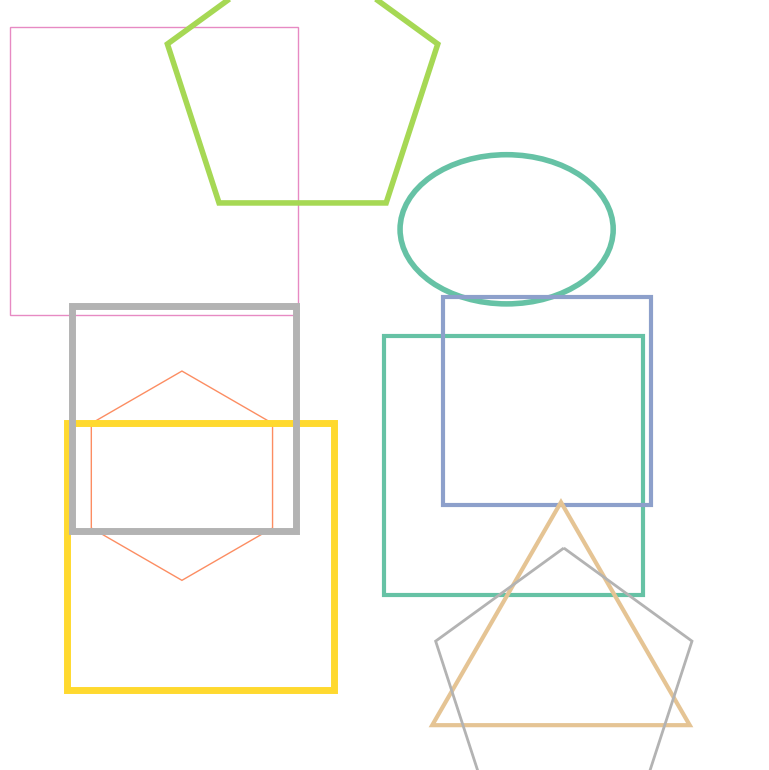[{"shape": "oval", "thickness": 2, "radius": 0.69, "center": [0.658, 0.702]}, {"shape": "square", "thickness": 1.5, "radius": 0.84, "center": [0.667, 0.395]}, {"shape": "hexagon", "thickness": 0.5, "radius": 0.68, "center": [0.236, 0.382]}, {"shape": "square", "thickness": 1.5, "radius": 0.68, "center": [0.71, 0.48]}, {"shape": "square", "thickness": 0.5, "radius": 0.93, "center": [0.2, 0.778]}, {"shape": "pentagon", "thickness": 2, "radius": 0.92, "center": [0.393, 0.886]}, {"shape": "square", "thickness": 2.5, "radius": 0.87, "center": [0.26, 0.278]}, {"shape": "triangle", "thickness": 1.5, "radius": 0.97, "center": [0.729, 0.155]}, {"shape": "square", "thickness": 2.5, "radius": 0.73, "center": [0.239, 0.456]}, {"shape": "pentagon", "thickness": 1, "radius": 0.88, "center": [0.732, 0.113]}]